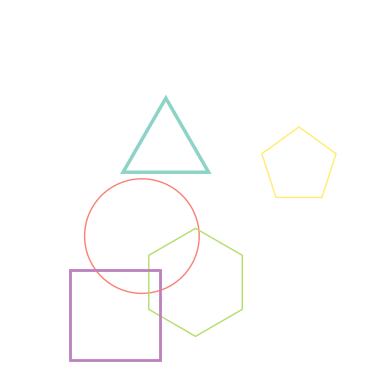[{"shape": "triangle", "thickness": 2.5, "radius": 0.64, "center": [0.431, 0.617]}, {"shape": "circle", "thickness": 1, "radius": 0.74, "center": [0.369, 0.387]}, {"shape": "hexagon", "thickness": 1, "radius": 0.7, "center": [0.508, 0.267]}, {"shape": "square", "thickness": 2, "radius": 0.58, "center": [0.298, 0.182]}, {"shape": "pentagon", "thickness": 1, "radius": 0.51, "center": [0.777, 0.569]}]